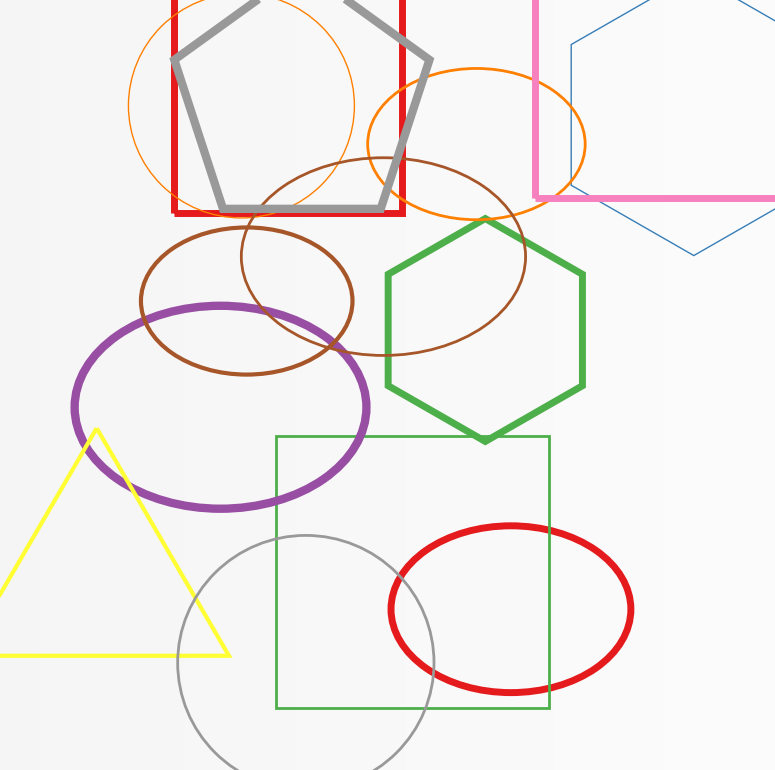[{"shape": "square", "thickness": 2.5, "radius": 0.73, "center": [0.372, 0.871]}, {"shape": "oval", "thickness": 2.5, "radius": 0.77, "center": [0.659, 0.209]}, {"shape": "hexagon", "thickness": 0.5, "radius": 0.91, "center": [0.895, 0.851]}, {"shape": "hexagon", "thickness": 2.5, "radius": 0.72, "center": [0.626, 0.571]}, {"shape": "square", "thickness": 1, "radius": 0.88, "center": [0.532, 0.257]}, {"shape": "oval", "thickness": 3, "radius": 0.94, "center": [0.285, 0.471]}, {"shape": "oval", "thickness": 1, "radius": 0.7, "center": [0.615, 0.813]}, {"shape": "circle", "thickness": 0.5, "radius": 0.73, "center": [0.312, 0.863]}, {"shape": "triangle", "thickness": 1.5, "radius": 0.99, "center": [0.125, 0.247]}, {"shape": "oval", "thickness": 1, "radius": 0.92, "center": [0.495, 0.667]}, {"shape": "oval", "thickness": 1.5, "radius": 0.68, "center": [0.318, 0.609]}, {"shape": "square", "thickness": 2.5, "radius": 0.78, "center": [0.846, 0.898]}, {"shape": "circle", "thickness": 1, "radius": 0.83, "center": [0.395, 0.139]}, {"shape": "pentagon", "thickness": 3, "radius": 0.87, "center": [0.39, 0.869]}]